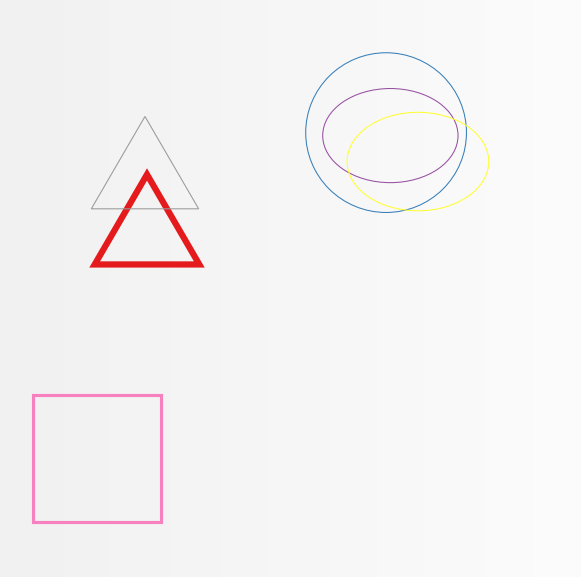[{"shape": "triangle", "thickness": 3, "radius": 0.52, "center": [0.253, 0.593]}, {"shape": "circle", "thickness": 0.5, "radius": 0.69, "center": [0.664, 0.77]}, {"shape": "oval", "thickness": 0.5, "radius": 0.58, "center": [0.672, 0.764]}, {"shape": "oval", "thickness": 0.5, "radius": 0.61, "center": [0.719, 0.719]}, {"shape": "square", "thickness": 1.5, "radius": 0.55, "center": [0.167, 0.205]}, {"shape": "triangle", "thickness": 0.5, "radius": 0.53, "center": [0.249, 0.691]}]